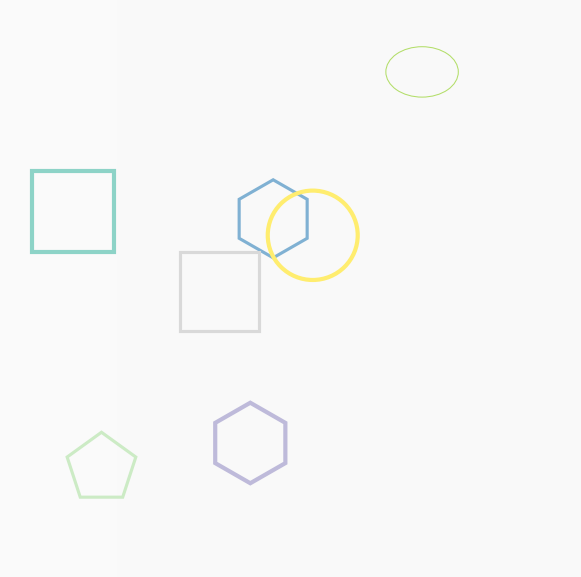[{"shape": "square", "thickness": 2, "radius": 0.35, "center": [0.125, 0.633]}, {"shape": "hexagon", "thickness": 2, "radius": 0.35, "center": [0.431, 0.232]}, {"shape": "hexagon", "thickness": 1.5, "radius": 0.34, "center": [0.47, 0.62]}, {"shape": "oval", "thickness": 0.5, "radius": 0.31, "center": [0.726, 0.875]}, {"shape": "square", "thickness": 1.5, "radius": 0.34, "center": [0.377, 0.494]}, {"shape": "pentagon", "thickness": 1.5, "radius": 0.31, "center": [0.175, 0.188]}, {"shape": "circle", "thickness": 2, "radius": 0.39, "center": [0.538, 0.592]}]